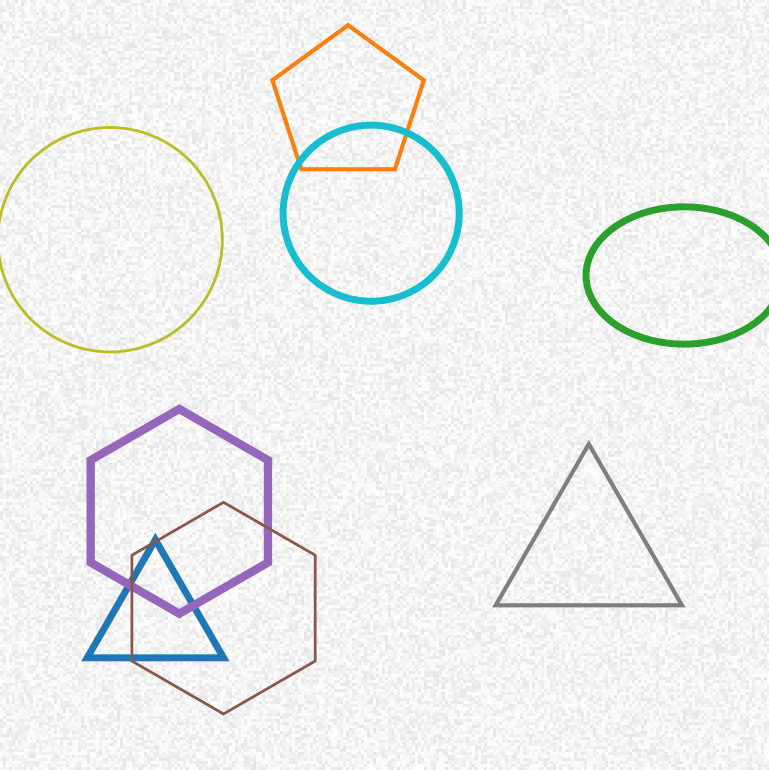[{"shape": "triangle", "thickness": 2.5, "radius": 0.51, "center": [0.202, 0.197]}, {"shape": "pentagon", "thickness": 1.5, "radius": 0.52, "center": [0.452, 0.864]}, {"shape": "oval", "thickness": 2.5, "radius": 0.64, "center": [0.888, 0.642]}, {"shape": "hexagon", "thickness": 3, "radius": 0.66, "center": [0.233, 0.336]}, {"shape": "hexagon", "thickness": 1, "radius": 0.69, "center": [0.29, 0.21]}, {"shape": "triangle", "thickness": 1.5, "radius": 0.7, "center": [0.765, 0.284]}, {"shape": "circle", "thickness": 1, "radius": 0.73, "center": [0.143, 0.689]}, {"shape": "circle", "thickness": 2.5, "radius": 0.57, "center": [0.482, 0.723]}]